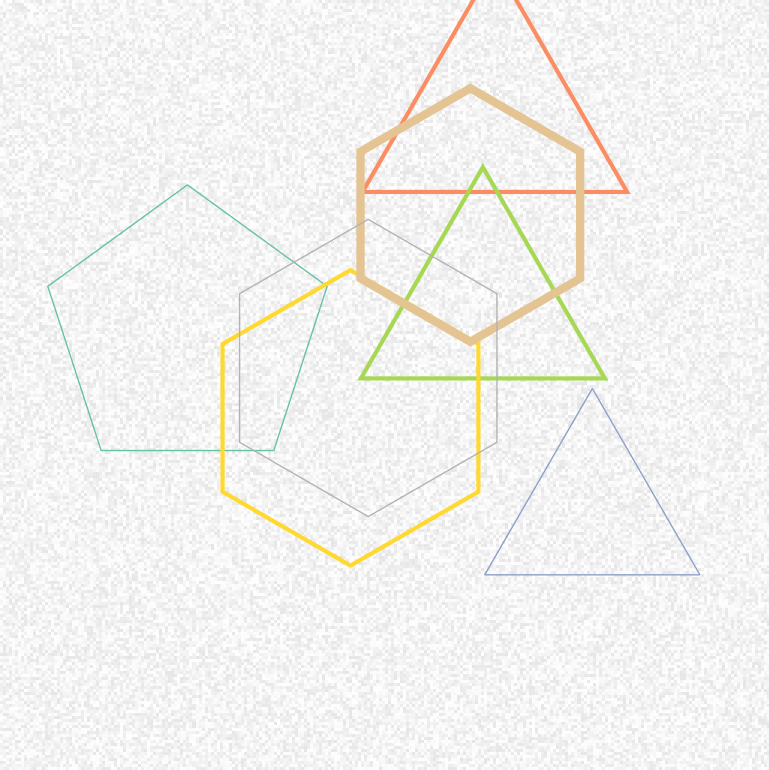[{"shape": "pentagon", "thickness": 0.5, "radius": 0.95, "center": [0.243, 0.569]}, {"shape": "triangle", "thickness": 1.5, "radius": 0.99, "center": [0.643, 0.85]}, {"shape": "triangle", "thickness": 0.5, "radius": 0.81, "center": [0.769, 0.334]}, {"shape": "triangle", "thickness": 1.5, "radius": 0.91, "center": [0.627, 0.6]}, {"shape": "hexagon", "thickness": 1.5, "radius": 0.96, "center": [0.455, 0.457]}, {"shape": "hexagon", "thickness": 3, "radius": 0.82, "center": [0.611, 0.721]}, {"shape": "hexagon", "thickness": 0.5, "radius": 0.96, "center": [0.478, 0.522]}]